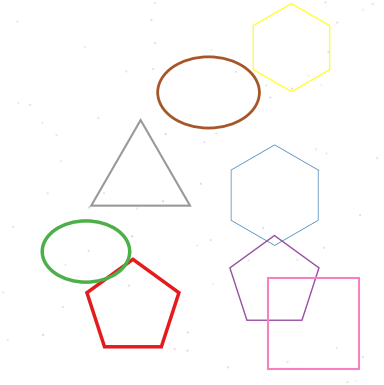[{"shape": "pentagon", "thickness": 2.5, "radius": 0.63, "center": [0.345, 0.201]}, {"shape": "hexagon", "thickness": 0.5, "radius": 0.65, "center": [0.713, 0.493]}, {"shape": "oval", "thickness": 2.5, "radius": 0.57, "center": [0.223, 0.347]}, {"shape": "pentagon", "thickness": 1, "radius": 0.61, "center": [0.713, 0.267]}, {"shape": "hexagon", "thickness": 1, "radius": 0.57, "center": [0.757, 0.876]}, {"shape": "oval", "thickness": 2, "radius": 0.66, "center": [0.542, 0.76]}, {"shape": "square", "thickness": 1.5, "radius": 0.59, "center": [0.814, 0.16]}, {"shape": "triangle", "thickness": 1.5, "radius": 0.74, "center": [0.365, 0.54]}]